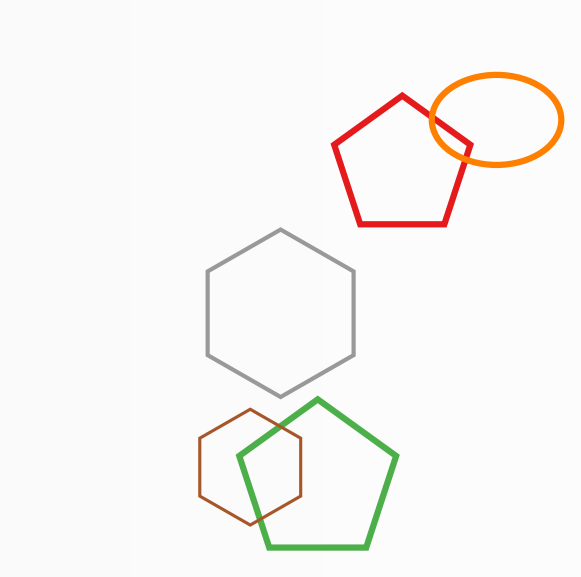[{"shape": "pentagon", "thickness": 3, "radius": 0.62, "center": [0.692, 0.71]}, {"shape": "pentagon", "thickness": 3, "radius": 0.71, "center": [0.547, 0.166]}, {"shape": "oval", "thickness": 3, "radius": 0.56, "center": [0.854, 0.791]}, {"shape": "hexagon", "thickness": 1.5, "radius": 0.5, "center": [0.431, 0.19]}, {"shape": "hexagon", "thickness": 2, "radius": 0.72, "center": [0.483, 0.457]}]